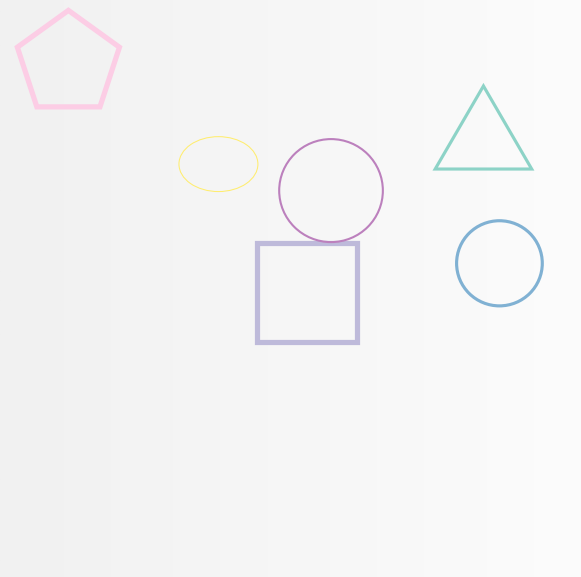[{"shape": "triangle", "thickness": 1.5, "radius": 0.48, "center": [0.832, 0.754]}, {"shape": "square", "thickness": 2.5, "radius": 0.43, "center": [0.528, 0.493]}, {"shape": "circle", "thickness": 1.5, "radius": 0.37, "center": [0.859, 0.543]}, {"shape": "pentagon", "thickness": 2.5, "radius": 0.46, "center": [0.118, 0.889]}, {"shape": "circle", "thickness": 1, "radius": 0.45, "center": [0.57, 0.669]}, {"shape": "oval", "thickness": 0.5, "radius": 0.34, "center": [0.376, 0.715]}]